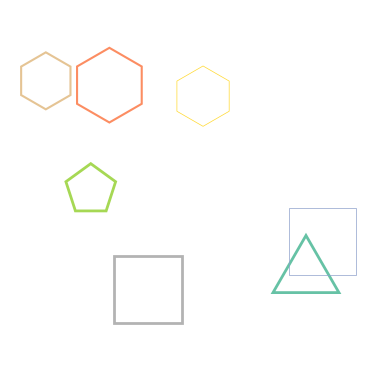[{"shape": "triangle", "thickness": 2, "radius": 0.49, "center": [0.795, 0.289]}, {"shape": "hexagon", "thickness": 1.5, "radius": 0.48, "center": [0.284, 0.779]}, {"shape": "square", "thickness": 0.5, "radius": 0.44, "center": [0.837, 0.373]}, {"shape": "pentagon", "thickness": 2, "radius": 0.34, "center": [0.236, 0.507]}, {"shape": "hexagon", "thickness": 0.5, "radius": 0.39, "center": [0.527, 0.75]}, {"shape": "hexagon", "thickness": 1.5, "radius": 0.37, "center": [0.119, 0.79]}, {"shape": "square", "thickness": 2, "radius": 0.44, "center": [0.385, 0.248]}]